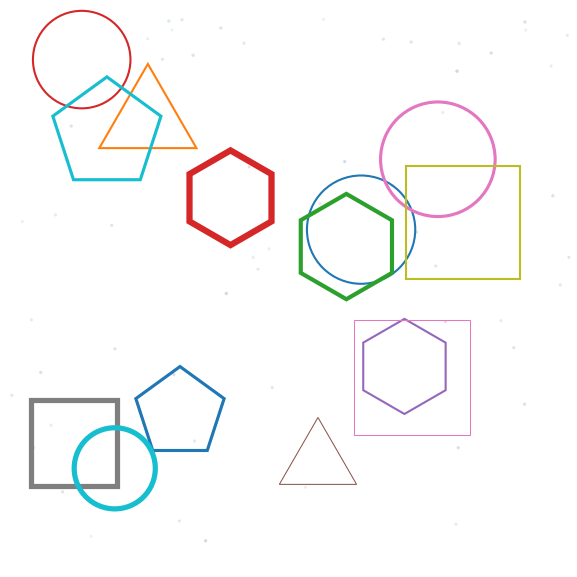[{"shape": "circle", "thickness": 1, "radius": 0.47, "center": [0.625, 0.601]}, {"shape": "pentagon", "thickness": 1.5, "radius": 0.4, "center": [0.312, 0.284]}, {"shape": "triangle", "thickness": 1, "radius": 0.49, "center": [0.256, 0.791]}, {"shape": "hexagon", "thickness": 2, "radius": 0.46, "center": [0.6, 0.572]}, {"shape": "circle", "thickness": 1, "radius": 0.42, "center": [0.141, 0.896]}, {"shape": "hexagon", "thickness": 3, "radius": 0.41, "center": [0.399, 0.657]}, {"shape": "hexagon", "thickness": 1, "radius": 0.41, "center": [0.7, 0.365]}, {"shape": "triangle", "thickness": 0.5, "radius": 0.39, "center": [0.551, 0.199]}, {"shape": "square", "thickness": 0.5, "radius": 0.5, "center": [0.714, 0.345]}, {"shape": "circle", "thickness": 1.5, "radius": 0.5, "center": [0.758, 0.723]}, {"shape": "square", "thickness": 2.5, "radius": 0.37, "center": [0.128, 0.232]}, {"shape": "square", "thickness": 1, "radius": 0.49, "center": [0.802, 0.614]}, {"shape": "pentagon", "thickness": 1.5, "radius": 0.49, "center": [0.185, 0.768]}, {"shape": "circle", "thickness": 2.5, "radius": 0.35, "center": [0.199, 0.188]}]